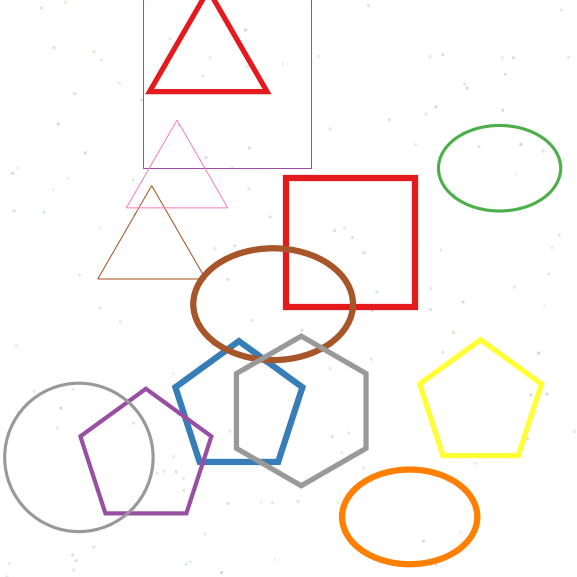[{"shape": "square", "thickness": 3, "radius": 0.56, "center": [0.607, 0.579]}, {"shape": "triangle", "thickness": 2.5, "radius": 0.59, "center": [0.361, 0.899]}, {"shape": "pentagon", "thickness": 3, "radius": 0.58, "center": [0.414, 0.293]}, {"shape": "oval", "thickness": 1.5, "radius": 0.53, "center": [0.865, 0.708]}, {"shape": "square", "thickness": 0.5, "radius": 0.73, "center": [0.393, 0.854]}, {"shape": "pentagon", "thickness": 2, "radius": 0.6, "center": [0.253, 0.207]}, {"shape": "oval", "thickness": 3, "radius": 0.59, "center": [0.709, 0.104]}, {"shape": "pentagon", "thickness": 2.5, "radius": 0.55, "center": [0.832, 0.3]}, {"shape": "oval", "thickness": 3, "radius": 0.69, "center": [0.473, 0.472]}, {"shape": "triangle", "thickness": 0.5, "radius": 0.54, "center": [0.263, 0.57]}, {"shape": "triangle", "thickness": 0.5, "radius": 0.51, "center": [0.307, 0.69]}, {"shape": "circle", "thickness": 1.5, "radius": 0.64, "center": [0.137, 0.207]}, {"shape": "hexagon", "thickness": 2.5, "radius": 0.65, "center": [0.522, 0.288]}]